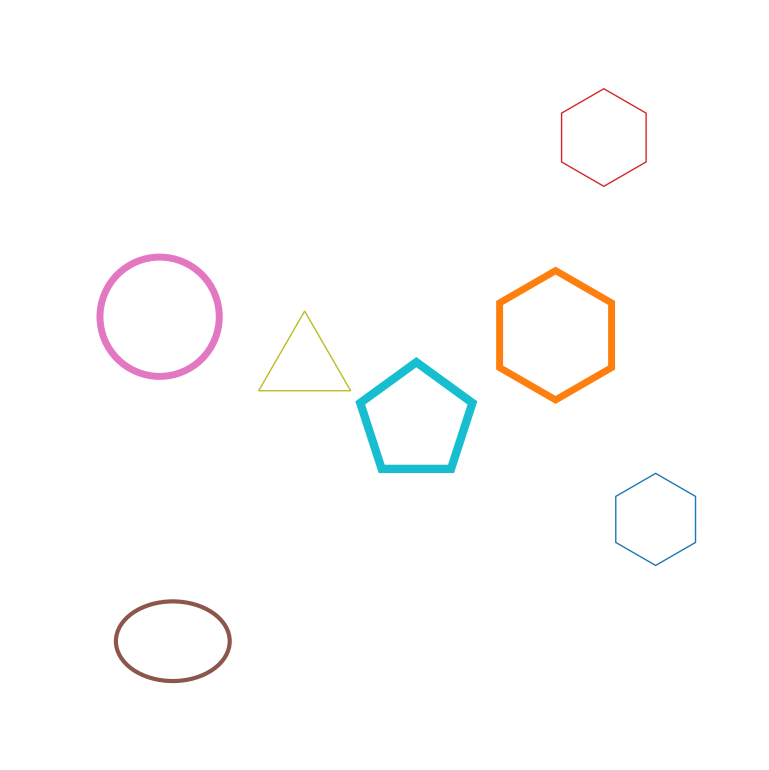[{"shape": "hexagon", "thickness": 0.5, "radius": 0.3, "center": [0.851, 0.325]}, {"shape": "hexagon", "thickness": 2.5, "radius": 0.42, "center": [0.722, 0.565]}, {"shape": "hexagon", "thickness": 0.5, "radius": 0.32, "center": [0.784, 0.821]}, {"shape": "oval", "thickness": 1.5, "radius": 0.37, "center": [0.224, 0.167]}, {"shape": "circle", "thickness": 2.5, "radius": 0.39, "center": [0.207, 0.589]}, {"shape": "triangle", "thickness": 0.5, "radius": 0.34, "center": [0.396, 0.527]}, {"shape": "pentagon", "thickness": 3, "radius": 0.38, "center": [0.541, 0.453]}]